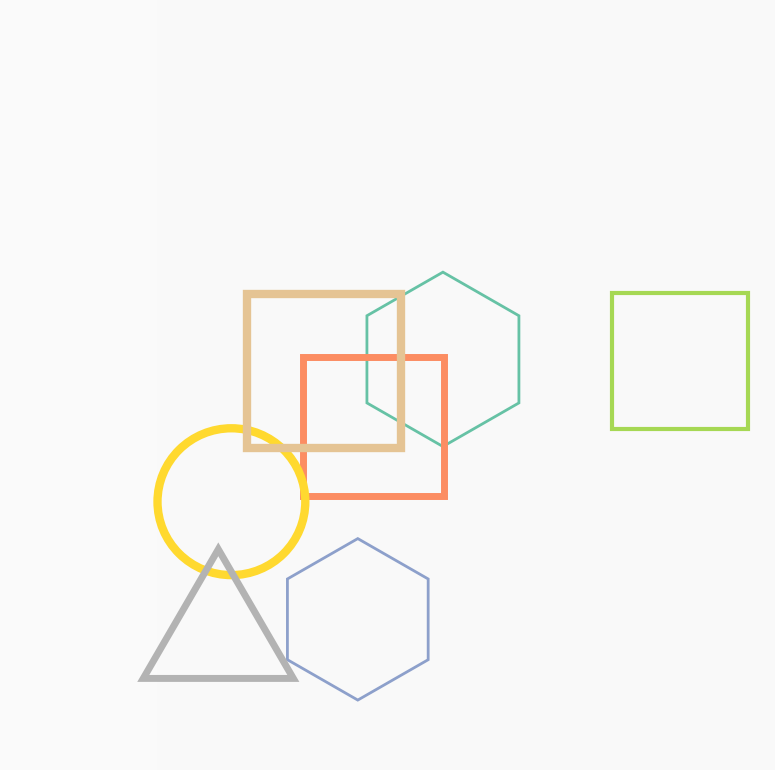[{"shape": "hexagon", "thickness": 1, "radius": 0.57, "center": [0.572, 0.533]}, {"shape": "square", "thickness": 2.5, "radius": 0.45, "center": [0.482, 0.446]}, {"shape": "hexagon", "thickness": 1, "radius": 0.52, "center": [0.462, 0.196]}, {"shape": "square", "thickness": 1.5, "radius": 0.44, "center": [0.877, 0.531]}, {"shape": "circle", "thickness": 3, "radius": 0.48, "center": [0.299, 0.348]}, {"shape": "square", "thickness": 3, "radius": 0.5, "center": [0.418, 0.518]}, {"shape": "triangle", "thickness": 2.5, "radius": 0.56, "center": [0.282, 0.175]}]